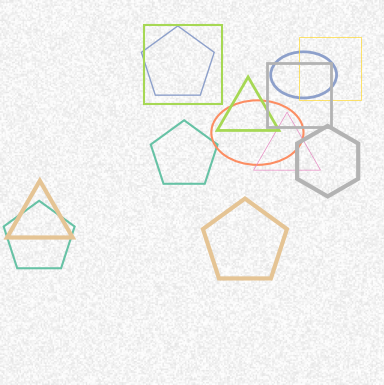[{"shape": "pentagon", "thickness": 1.5, "radius": 0.46, "center": [0.478, 0.596]}, {"shape": "pentagon", "thickness": 1.5, "radius": 0.48, "center": [0.102, 0.382]}, {"shape": "oval", "thickness": 1.5, "radius": 0.6, "center": [0.669, 0.656]}, {"shape": "pentagon", "thickness": 1, "radius": 0.5, "center": [0.462, 0.833]}, {"shape": "oval", "thickness": 2, "radius": 0.43, "center": [0.789, 0.805]}, {"shape": "triangle", "thickness": 0.5, "radius": 0.5, "center": [0.746, 0.608]}, {"shape": "square", "thickness": 1.5, "radius": 0.51, "center": [0.476, 0.833]}, {"shape": "triangle", "thickness": 2, "radius": 0.46, "center": [0.644, 0.708]}, {"shape": "square", "thickness": 0.5, "radius": 0.41, "center": [0.857, 0.822]}, {"shape": "triangle", "thickness": 3, "radius": 0.49, "center": [0.104, 0.432]}, {"shape": "pentagon", "thickness": 3, "radius": 0.57, "center": [0.636, 0.37]}, {"shape": "hexagon", "thickness": 3, "radius": 0.46, "center": [0.851, 0.581]}, {"shape": "square", "thickness": 2, "radius": 0.41, "center": [0.776, 0.754]}]